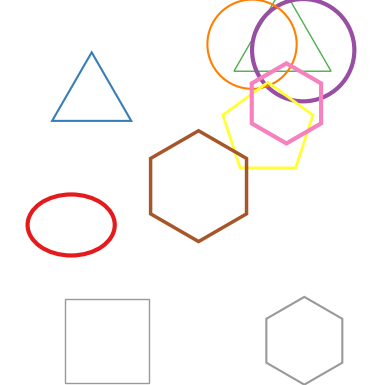[{"shape": "oval", "thickness": 3, "radius": 0.57, "center": [0.185, 0.416]}, {"shape": "triangle", "thickness": 1.5, "radius": 0.59, "center": [0.238, 0.745]}, {"shape": "triangle", "thickness": 1, "radius": 0.73, "center": [0.734, 0.888]}, {"shape": "circle", "thickness": 3, "radius": 0.66, "center": [0.788, 0.87]}, {"shape": "circle", "thickness": 1.5, "radius": 0.58, "center": [0.655, 0.885]}, {"shape": "pentagon", "thickness": 2, "radius": 0.61, "center": [0.696, 0.663]}, {"shape": "hexagon", "thickness": 2.5, "radius": 0.72, "center": [0.516, 0.517]}, {"shape": "hexagon", "thickness": 3, "radius": 0.52, "center": [0.744, 0.731]}, {"shape": "square", "thickness": 1, "radius": 0.55, "center": [0.279, 0.114]}, {"shape": "hexagon", "thickness": 1.5, "radius": 0.57, "center": [0.79, 0.115]}]